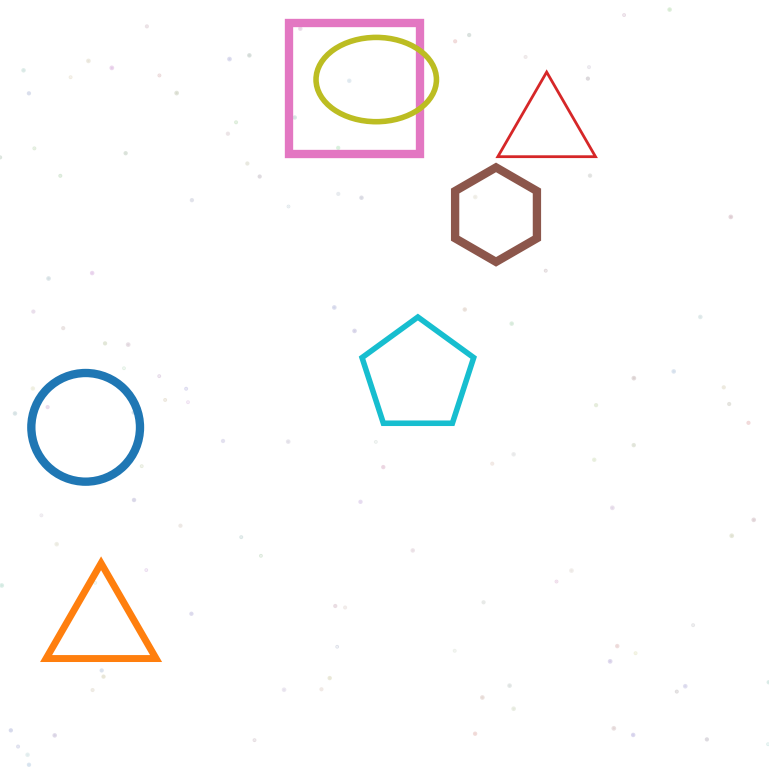[{"shape": "circle", "thickness": 3, "radius": 0.35, "center": [0.111, 0.445]}, {"shape": "triangle", "thickness": 2.5, "radius": 0.41, "center": [0.131, 0.186]}, {"shape": "triangle", "thickness": 1, "radius": 0.37, "center": [0.71, 0.833]}, {"shape": "hexagon", "thickness": 3, "radius": 0.31, "center": [0.644, 0.721]}, {"shape": "square", "thickness": 3, "radius": 0.43, "center": [0.461, 0.885]}, {"shape": "oval", "thickness": 2, "radius": 0.39, "center": [0.489, 0.897]}, {"shape": "pentagon", "thickness": 2, "radius": 0.38, "center": [0.543, 0.512]}]